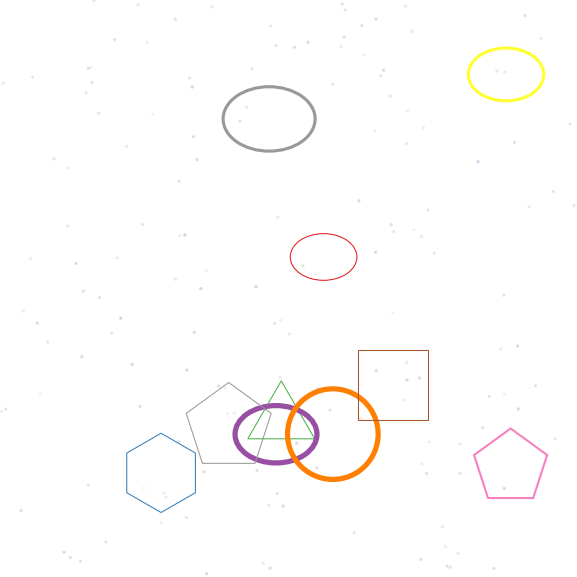[{"shape": "oval", "thickness": 0.5, "radius": 0.29, "center": [0.56, 0.554]}, {"shape": "hexagon", "thickness": 0.5, "radius": 0.34, "center": [0.279, 0.18]}, {"shape": "triangle", "thickness": 0.5, "radius": 0.33, "center": [0.487, 0.273]}, {"shape": "oval", "thickness": 2.5, "radius": 0.35, "center": [0.478, 0.247]}, {"shape": "circle", "thickness": 2.5, "radius": 0.39, "center": [0.576, 0.247]}, {"shape": "oval", "thickness": 1.5, "radius": 0.33, "center": [0.876, 0.87]}, {"shape": "square", "thickness": 0.5, "radius": 0.3, "center": [0.68, 0.332]}, {"shape": "pentagon", "thickness": 1, "radius": 0.33, "center": [0.884, 0.191]}, {"shape": "pentagon", "thickness": 0.5, "radius": 0.39, "center": [0.396, 0.259]}, {"shape": "oval", "thickness": 1.5, "radius": 0.4, "center": [0.466, 0.793]}]